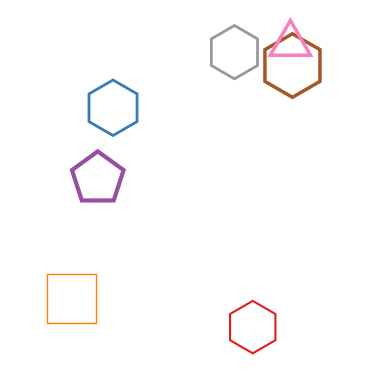[{"shape": "hexagon", "thickness": 1.5, "radius": 0.34, "center": [0.656, 0.15]}, {"shape": "hexagon", "thickness": 2, "radius": 0.36, "center": [0.294, 0.72]}, {"shape": "pentagon", "thickness": 3, "radius": 0.35, "center": [0.254, 0.536]}, {"shape": "square", "thickness": 1, "radius": 0.32, "center": [0.187, 0.224]}, {"shape": "hexagon", "thickness": 2.5, "radius": 0.41, "center": [0.76, 0.83]}, {"shape": "triangle", "thickness": 2.5, "radius": 0.3, "center": [0.754, 0.887]}, {"shape": "hexagon", "thickness": 2, "radius": 0.35, "center": [0.609, 0.864]}]